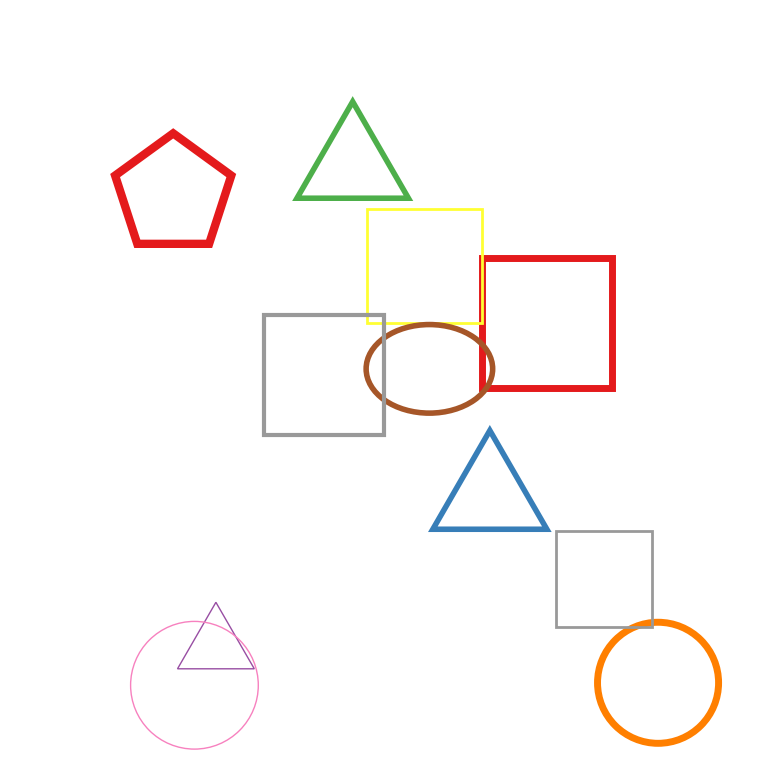[{"shape": "pentagon", "thickness": 3, "radius": 0.4, "center": [0.225, 0.748]}, {"shape": "square", "thickness": 2.5, "radius": 0.42, "center": [0.71, 0.581]}, {"shape": "triangle", "thickness": 2, "radius": 0.43, "center": [0.636, 0.355]}, {"shape": "triangle", "thickness": 2, "radius": 0.42, "center": [0.458, 0.784]}, {"shape": "triangle", "thickness": 0.5, "radius": 0.29, "center": [0.28, 0.16]}, {"shape": "circle", "thickness": 2.5, "radius": 0.39, "center": [0.855, 0.113]}, {"shape": "square", "thickness": 1, "radius": 0.37, "center": [0.551, 0.655]}, {"shape": "oval", "thickness": 2, "radius": 0.41, "center": [0.558, 0.521]}, {"shape": "circle", "thickness": 0.5, "radius": 0.41, "center": [0.253, 0.11]}, {"shape": "square", "thickness": 1, "radius": 0.31, "center": [0.784, 0.248]}, {"shape": "square", "thickness": 1.5, "radius": 0.39, "center": [0.421, 0.513]}]